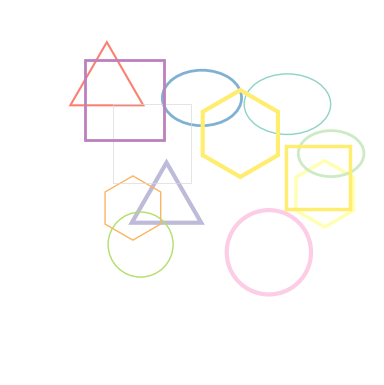[{"shape": "oval", "thickness": 1, "radius": 0.56, "center": [0.747, 0.729]}, {"shape": "hexagon", "thickness": 2.5, "radius": 0.43, "center": [0.843, 0.497]}, {"shape": "triangle", "thickness": 3, "radius": 0.52, "center": [0.433, 0.474]}, {"shape": "triangle", "thickness": 1.5, "radius": 0.55, "center": [0.277, 0.781]}, {"shape": "oval", "thickness": 2, "radius": 0.51, "center": [0.525, 0.746]}, {"shape": "hexagon", "thickness": 1, "radius": 0.42, "center": [0.345, 0.46]}, {"shape": "circle", "thickness": 1, "radius": 0.42, "center": [0.365, 0.365]}, {"shape": "circle", "thickness": 3, "radius": 0.55, "center": [0.698, 0.345]}, {"shape": "square", "thickness": 0.5, "radius": 0.51, "center": [0.395, 0.628]}, {"shape": "square", "thickness": 2, "radius": 0.52, "center": [0.323, 0.74]}, {"shape": "oval", "thickness": 2, "radius": 0.43, "center": [0.86, 0.601]}, {"shape": "hexagon", "thickness": 3, "radius": 0.56, "center": [0.624, 0.653]}, {"shape": "square", "thickness": 2.5, "radius": 0.41, "center": [0.826, 0.539]}]